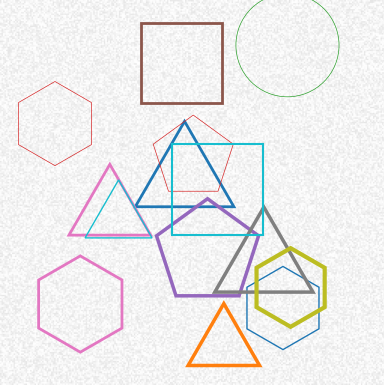[{"shape": "triangle", "thickness": 2, "radius": 0.74, "center": [0.479, 0.537]}, {"shape": "hexagon", "thickness": 1, "radius": 0.54, "center": [0.735, 0.2]}, {"shape": "triangle", "thickness": 2.5, "radius": 0.54, "center": [0.581, 0.104]}, {"shape": "circle", "thickness": 0.5, "radius": 0.67, "center": [0.747, 0.882]}, {"shape": "hexagon", "thickness": 0.5, "radius": 0.55, "center": [0.143, 0.679]}, {"shape": "pentagon", "thickness": 0.5, "radius": 0.55, "center": [0.502, 0.592]}, {"shape": "pentagon", "thickness": 2.5, "radius": 0.7, "center": [0.539, 0.344]}, {"shape": "square", "thickness": 2, "radius": 0.52, "center": [0.471, 0.836]}, {"shape": "hexagon", "thickness": 2, "radius": 0.62, "center": [0.209, 0.21]}, {"shape": "triangle", "thickness": 2, "radius": 0.61, "center": [0.285, 0.451]}, {"shape": "triangle", "thickness": 2.5, "radius": 0.74, "center": [0.685, 0.315]}, {"shape": "hexagon", "thickness": 3, "radius": 0.51, "center": [0.755, 0.253]}, {"shape": "triangle", "thickness": 1, "radius": 0.5, "center": [0.308, 0.432]}, {"shape": "square", "thickness": 1.5, "radius": 0.59, "center": [0.565, 0.508]}]